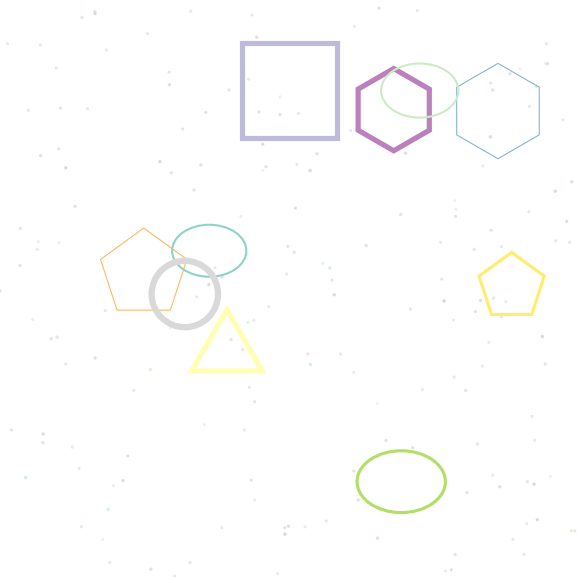[{"shape": "oval", "thickness": 1, "radius": 0.32, "center": [0.362, 0.565]}, {"shape": "triangle", "thickness": 2.5, "radius": 0.35, "center": [0.393, 0.392]}, {"shape": "square", "thickness": 2.5, "radius": 0.41, "center": [0.501, 0.843]}, {"shape": "hexagon", "thickness": 0.5, "radius": 0.41, "center": [0.862, 0.807]}, {"shape": "pentagon", "thickness": 0.5, "radius": 0.39, "center": [0.249, 0.526]}, {"shape": "oval", "thickness": 1.5, "radius": 0.38, "center": [0.695, 0.165]}, {"shape": "circle", "thickness": 3, "radius": 0.29, "center": [0.32, 0.49]}, {"shape": "hexagon", "thickness": 2.5, "radius": 0.36, "center": [0.682, 0.809]}, {"shape": "oval", "thickness": 1, "radius": 0.33, "center": [0.727, 0.842]}, {"shape": "pentagon", "thickness": 1.5, "radius": 0.3, "center": [0.886, 0.503]}]